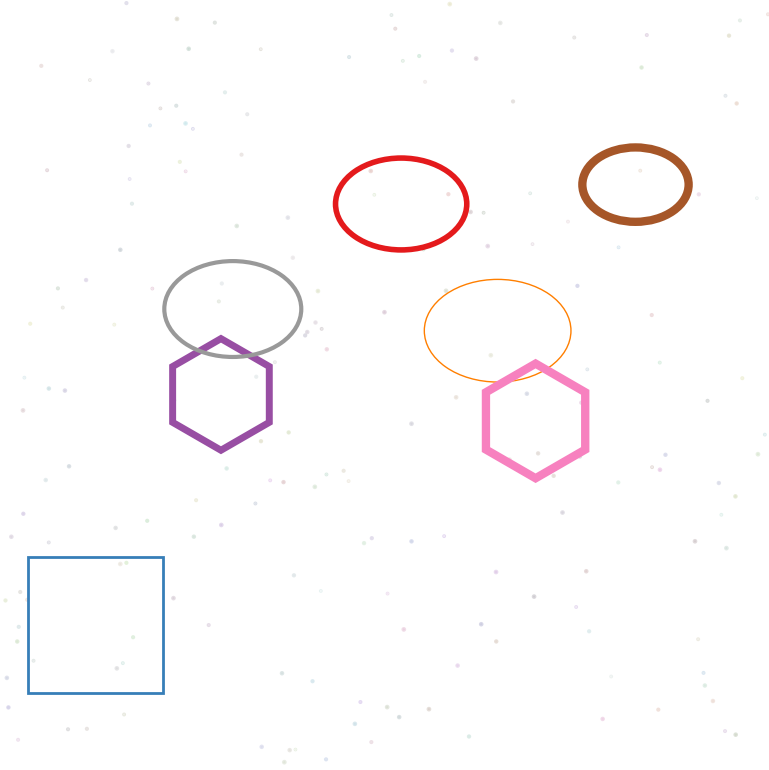[{"shape": "oval", "thickness": 2, "radius": 0.43, "center": [0.521, 0.735]}, {"shape": "square", "thickness": 1, "radius": 0.44, "center": [0.124, 0.189]}, {"shape": "hexagon", "thickness": 2.5, "radius": 0.36, "center": [0.287, 0.488]}, {"shape": "oval", "thickness": 0.5, "radius": 0.48, "center": [0.646, 0.571]}, {"shape": "oval", "thickness": 3, "radius": 0.35, "center": [0.825, 0.76]}, {"shape": "hexagon", "thickness": 3, "radius": 0.37, "center": [0.696, 0.453]}, {"shape": "oval", "thickness": 1.5, "radius": 0.44, "center": [0.302, 0.599]}]